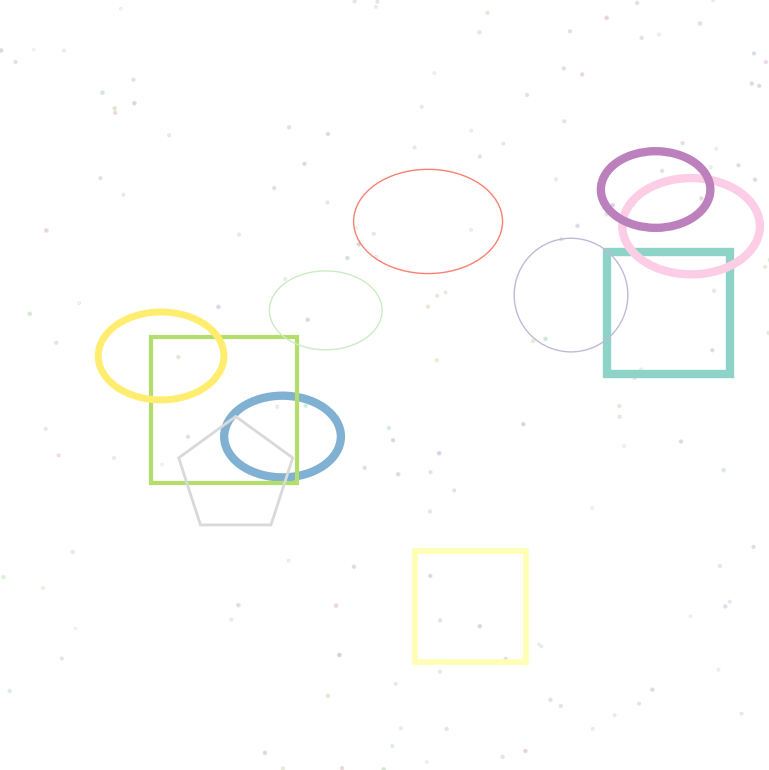[{"shape": "square", "thickness": 3, "radius": 0.4, "center": [0.868, 0.594]}, {"shape": "square", "thickness": 2, "radius": 0.36, "center": [0.611, 0.212]}, {"shape": "circle", "thickness": 0.5, "radius": 0.37, "center": [0.742, 0.617]}, {"shape": "oval", "thickness": 0.5, "radius": 0.48, "center": [0.556, 0.712]}, {"shape": "oval", "thickness": 3, "radius": 0.38, "center": [0.367, 0.433]}, {"shape": "square", "thickness": 1.5, "radius": 0.48, "center": [0.291, 0.468]}, {"shape": "oval", "thickness": 3, "radius": 0.45, "center": [0.898, 0.706]}, {"shape": "pentagon", "thickness": 1, "radius": 0.39, "center": [0.306, 0.381]}, {"shape": "oval", "thickness": 3, "radius": 0.36, "center": [0.851, 0.754]}, {"shape": "oval", "thickness": 0.5, "radius": 0.37, "center": [0.423, 0.597]}, {"shape": "oval", "thickness": 2.5, "radius": 0.41, "center": [0.209, 0.538]}]